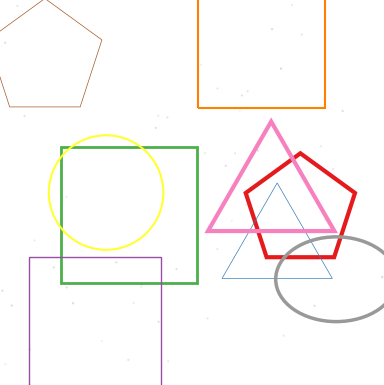[{"shape": "pentagon", "thickness": 3, "radius": 0.75, "center": [0.78, 0.453]}, {"shape": "triangle", "thickness": 0.5, "radius": 0.83, "center": [0.72, 0.359]}, {"shape": "square", "thickness": 2, "radius": 0.88, "center": [0.335, 0.442]}, {"shape": "square", "thickness": 1, "radius": 0.86, "center": [0.246, 0.159]}, {"shape": "square", "thickness": 1.5, "radius": 0.82, "center": [0.679, 0.884]}, {"shape": "circle", "thickness": 1.5, "radius": 0.74, "center": [0.276, 0.5]}, {"shape": "pentagon", "thickness": 0.5, "radius": 0.78, "center": [0.117, 0.848]}, {"shape": "triangle", "thickness": 3, "radius": 0.95, "center": [0.704, 0.495]}, {"shape": "oval", "thickness": 2.5, "radius": 0.79, "center": [0.873, 0.275]}]